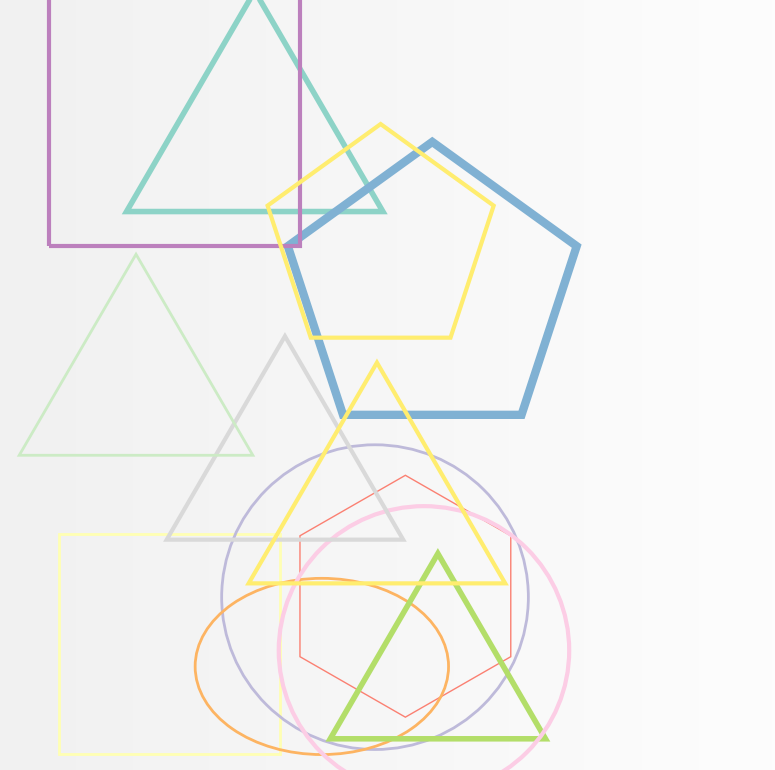[{"shape": "triangle", "thickness": 2, "radius": 0.95, "center": [0.329, 0.821]}, {"shape": "square", "thickness": 1, "radius": 0.71, "center": [0.219, 0.163]}, {"shape": "circle", "thickness": 1, "radius": 0.99, "center": [0.484, 0.224]}, {"shape": "hexagon", "thickness": 0.5, "radius": 0.79, "center": [0.523, 0.226]}, {"shape": "pentagon", "thickness": 3, "radius": 0.98, "center": [0.558, 0.62]}, {"shape": "oval", "thickness": 1, "radius": 0.82, "center": [0.415, 0.134]}, {"shape": "triangle", "thickness": 2, "radius": 0.8, "center": [0.565, 0.121]}, {"shape": "circle", "thickness": 1.5, "radius": 0.94, "center": [0.547, 0.155]}, {"shape": "triangle", "thickness": 1.5, "radius": 0.88, "center": [0.368, 0.387]}, {"shape": "square", "thickness": 1.5, "radius": 0.81, "center": [0.225, 0.842]}, {"shape": "triangle", "thickness": 1, "radius": 0.87, "center": [0.176, 0.496]}, {"shape": "pentagon", "thickness": 1.5, "radius": 0.77, "center": [0.491, 0.686]}, {"shape": "triangle", "thickness": 1.5, "radius": 0.96, "center": [0.486, 0.338]}]